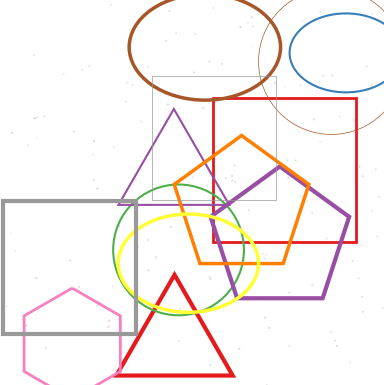[{"shape": "triangle", "thickness": 3, "radius": 0.87, "center": [0.453, 0.112]}, {"shape": "square", "thickness": 2, "radius": 0.93, "center": [0.738, 0.559]}, {"shape": "oval", "thickness": 1.5, "radius": 0.73, "center": [0.899, 0.863]}, {"shape": "circle", "thickness": 1.5, "radius": 0.85, "center": [0.464, 0.351]}, {"shape": "pentagon", "thickness": 3, "radius": 0.95, "center": [0.727, 0.378]}, {"shape": "triangle", "thickness": 1.5, "radius": 0.83, "center": [0.452, 0.551]}, {"shape": "pentagon", "thickness": 2.5, "radius": 0.92, "center": [0.627, 0.464]}, {"shape": "oval", "thickness": 2.5, "radius": 0.91, "center": [0.489, 0.316]}, {"shape": "oval", "thickness": 2.5, "radius": 0.98, "center": [0.532, 0.878]}, {"shape": "circle", "thickness": 0.5, "radius": 0.95, "center": [0.861, 0.84]}, {"shape": "hexagon", "thickness": 2, "radius": 0.72, "center": [0.188, 0.107]}, {"shape": "square", "thickness": 0.5, "radius": 0.81, "center": [0.556, 0.641]}, {"shape": "square", "thickness": 3, "radius": 0.86, "center": [0.18, 0.305]}]